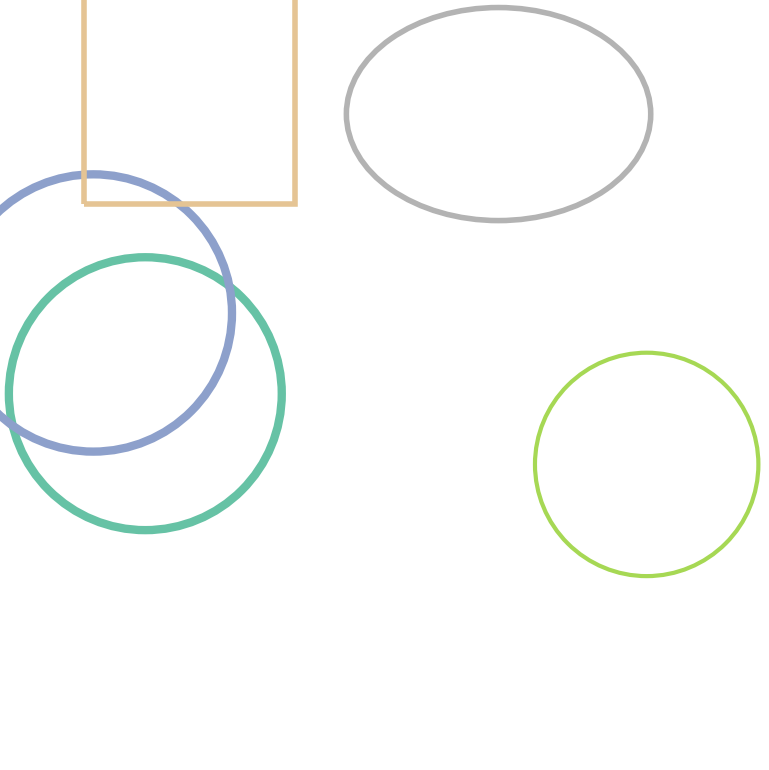[{"shape": "circle", "thickness": 3, "radius": 0.89, "center": [0.189, 0.489]}, {"shape": "circle", "thickness": 3, "radius": 0.9, "center": [0.121, 0.594]}, {"shape": "circle", "thickness": 1.5, "radius": 0.73, "center": [0.84, 0.397]}, {"shape": "square", "thickness": 2, "radius": 0.69, "center": [0.246, 0.872]}, {"shape": "oval", "thickness": 2, "radius": 0.99, "center": [0.647, 0.852]}]